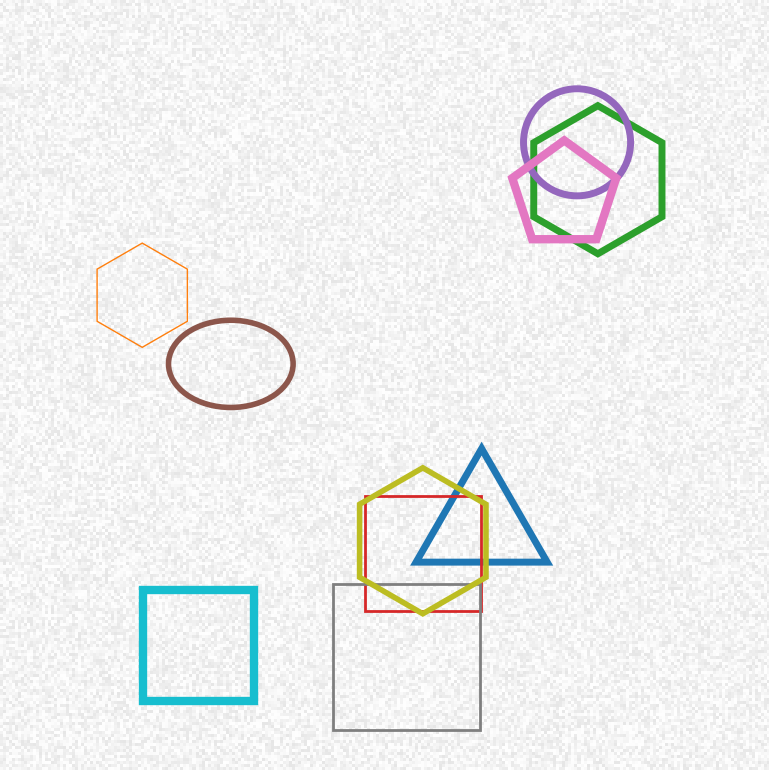[{"shape": "triangle", "thickness": 2.5, "radius": 0.49, "center": [0.626, 0.319]}, {"shape": "hexagon", "thickness": 0.5, "radius": 0.34, "center": [0.185, 0.617]}, {"shape": "hexagon", "thickness": 2.5, "radius": 0.48, "center": [0.776, 0.767]}, {"shape": "square", "thickness": 1, "radius": 0.38, "center": [0.55, 0.281]}, {"shape": "circle", "thickness": 2.5, "radius": 0.35, "center": [0.749, 0.815]}, {"shape": "oval", "thickness": 2, "radius": 0.4, "center": [0.3, 0.527]}, {"shape": "pentagon", "thickness": 3, "radius": 0.35, "center": [0.733, 0.747]}, {"shape": "square", "thickness": 1, "radius": 0.48, "center": [0.528, 0.147]}, {"shape": "hexagon", "thickness": 2, "radius": 0.47, "center": [0.549, 0.298]}, {"shape": "square", "thickness": 3, "radius": 0.36, "center": [0.258, 0.161]}]